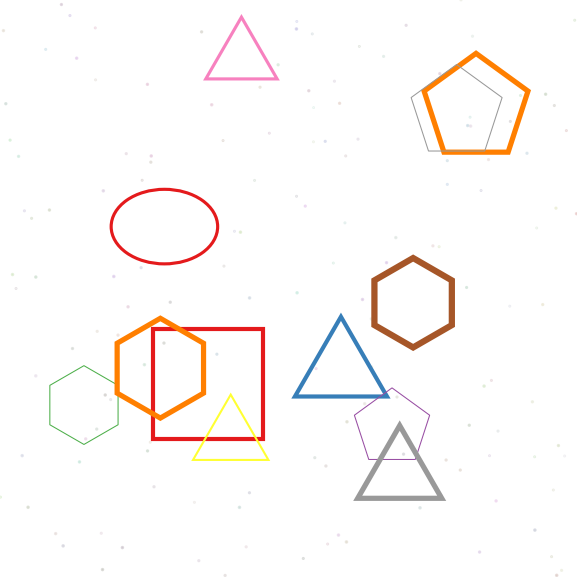[{"shape": "oval", "thickness": 1.5, "radius": 0.46, "center": [0.285, 0.607]}, {"shape": "square", "thickness": 2, "radius": 0.48, "center": [0.36, 0.334]}, {"shape": "triangle", "thickness": 2, "radius": 0.46, "center": [0.59, 0.359]}, {"shape": "hexagon", "thickness": 0.5, "radius": 0.34, "center": [0.145, 0.298]}, {"shape": "pentagon", "thickness": 0.5, "radius": 0.34, "center": [0.679, 0.259]}, {"shape": "hexagon", "thickness": 2.5, "radius": 0.43, "center": [0.278, 0.362]}, {"shape": "pentagon", "thickness": 2.5, "radius": 0.47, "center": [0.824, 0.812]}, {"shape": "triangle", "thickness": 1, "radius": 0.38, "center": [0.4, 0.24]}, {"shape": "hexagon", "thickness": 3, "radius": 0.39, "center": [0.715, 0.475]}, {"shape": "triangle", "thickness": 1.5, "radius": 0.36, "center": [0.418, 0.898]}, {"shape": "pentagon", "thickness": 0.5, "radius": 0.41, "center": [0.791, 0.805]}, {"shape": "triangle", "thickness": 2.5, "radius": 0.42, "center": [0.692, 0.178]}]